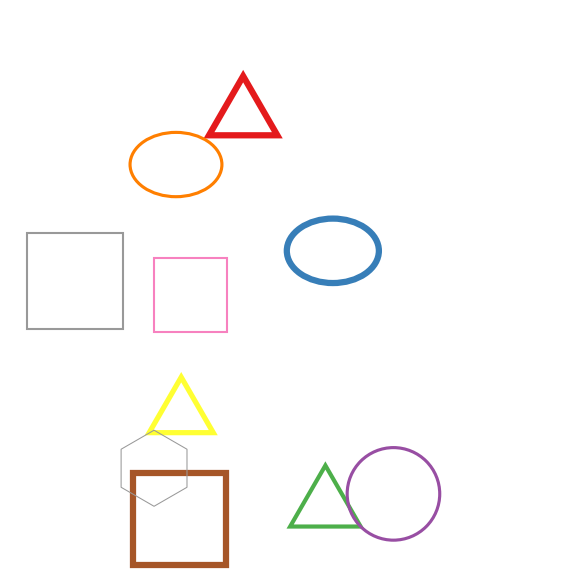[{"shape": "triangle", "thickness": 3, "radius": 0.34, "center": [0.421, 0.799]}, {"shape": "oval", "thickness": 3, "radius": 0.4, "center": [0.576, 0.565]}, {"shape": "triangle", "thickness": 2, "radius": 0.35, "center": [0.563, 0.123]}, {"shape": "circle", "thickness": 1.5, "radius": 0.4, "center": [0.681, 0.144]}, {"shape": "oval", "thickness": 1.5, "radius": 0.4, "center": [0.305, 0.714]}, {"shape": "triangle", "thickness": 2.5, "radius": 0.32, "center": [0.314, 0.282]}, {"shape": "square", "thickness": 3, "radius": 0.4, "center": [0.311, 0.101]}, {"shape": "square", "thickness": 1, "radius": 0.32, "center": [0.33, 0.488]}, {"shape": "hexagon", "thickness": 0.5, "radius": 0.33, "center": [0.267, 0.188]}, {"shape": "square", "thickness": 1, "radius": 0.42, "center": [0.13, 0.512]}]